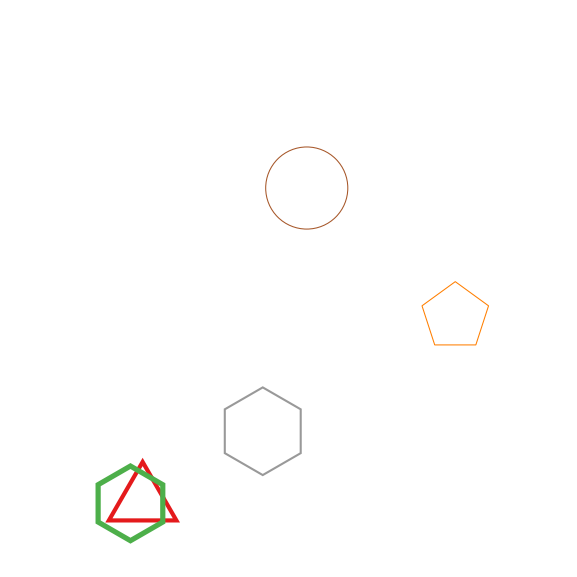[{"shape": "triangle", "thickness": 2, "radius": 0.34, "center": [0.247, 0.132]}, {"shape": "hexagon", "thickness": 2.5, "radius": 0.32, "center": [0.226, 0.128]}, {"shape": "pentagon", "thickness": 0.5, "radius": 0.3, "center": [0.788, 0.451]}, {"shape": "circle", "thickness": 0.5, "radius": 0.36, "center": [0.531, 0.674]}, {"shape": "hexagon", "thickness": 1, "radius": 0.38, "center": [0.455, 0.252]}]